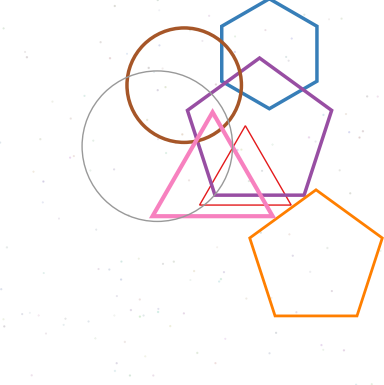[{"shape": "triangle", "thickness": 1, "radius": 0.69, "center": [0.637, 0.536]}, {"shape": "hexagon", "thickness": 2.5, "radius": 0.71, "center": [0.7, 0.86]}, {"shape": "pentagon", "thickness": 2.5, "radius": 0.98, "center": [0.674, 0.652]}, {"shape": "pentagon", "thickness": 2, "radius": 0.91, "center": [0.821, 0.326]}, {"shape": "circle", "thickness": 2.5, "radius": 0.74, "center": [0.478, 0.779]}, {"shape": "triangle", "thickness": 3, "radius": 0.9, "center": [0.552, 0.528]}, {"shape": "circle", "thickness": 1, "radius": 0.98, "center": [0.409, 0.62]}]